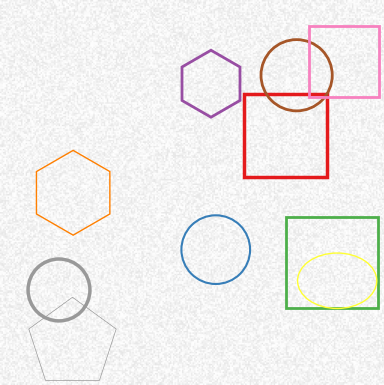[{"shape": "square", "thickness": 2.5, "radius": 0.54, "center": [0.741, 0.647]}, {"shape": "circle", "thickness": 1.5, "radius": 0.45, "center": [0.56, 0.352]}, {"shape": "square", "thickness": 2, "radius": 0.6, "center": [0.862, 0.318]}, {"shape": "hexagon", "thickness": 2, "radius": 0.43, "center": [0.548, 0.783]}, {"shape": "hexagon", "thickness": 1, "radius": 0.55, "center": [0.19, 0.499]}, {"shape": "oval", "thickness": 1, "radius": 0.51, "center": [0.876, 0.271]}, {"shape": "circle", "thickness": 2, "radius": 0.46, "center": [0.77, 0.805]}, {"shape": "square", "thickness": 2, "radius": 0.46, "center": [0.893, 0.839]}, {"shape": "circle", "thickness": 2.5, "radius": 0.4, "center": [0.153, 0.247]}, {"shape": "pentagon", "thickness": 0.5, "radius": 0.6, "center": [0.188, 0.109]}]